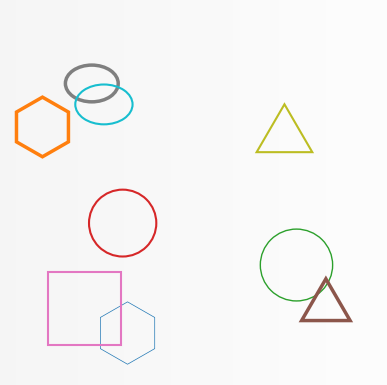[{"shape": "hexagon", "thickness": 0.5, "radius": 0.41, "center": [0.329, 0.135]}, {"shape": "hexagon", "thickness": 2.5, "radius": 0.39, "center": [0.11, 0.67]}, {"shape": "circle", "thickness": 1, "radius": 0.47, "center": [0.765, 0.312]}, {"shape": "circle", "thickness": 1.5, "radius": 0.43, "center": [0.317, 0.421]}, {"shape": "triangle", "thickness": 2.5, "radius": 0.36, "center": [0.841, 0.203]}, {"shape": "square", "thickness": 1.5, "radius": 0.47, "center": [0.218, 0.199]}, {"shape": "oval", "thickness": 2.5, "radius": 0.34, "center": [0.237, 0.783]}, {"shape": "triangle", "thickness": 1.5, "radius": 0.41, "center": [0.734, 0.646]}, {"shape": "oval", "thickness": 1.5, "radius": 0.37, "center": [0.268, 0.729]}]